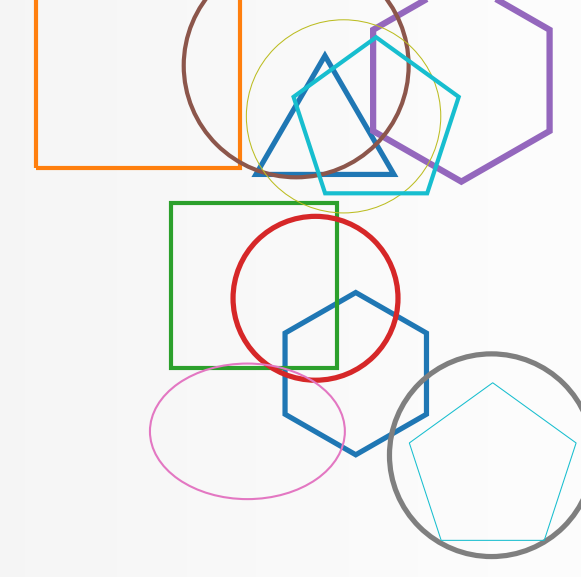[{"shape": "hexagon", "thickness": 2.5, "radius": 0.7, "center": [0.612, 0.352]}, {"shape": "triangle", "thickness": 2.5, "radius": 0.69, "center": [0.559, 0.766]}, {"shape": "square", "thickness": 2, "radius": 0.88, "center": [0.238, 0.884]}, {"shape": "square", "thickness": 2, "radius": 0.71, "center": [0.436, 0.505]}, {"shape": "circle", "thickness": 2.5, "radius": 0.71, "center": [0.543, 0.483]}, {"shape": "hexagon", "thickness": 3, "radius": 0.88, "center": [0.794, 0.86]}, {"shape": "circle", "thickness": 2, "radius": 0.97, "center": [0.51, 0.886]}, {"shape": "oval", "thickness": 1, "radius": 0.84, "center": [0.426, 0.252]}, {"shape": "circle", "thickness": 2.5, "radius": 0.88, "center": [0.846, 0.211]}, {"shape": "circle", "thickness": 0.5, "radius": 0.84, "center": [0.591, 0.798]}, {"shape": "pentagon", "thickness": 2, "radius": 0.75, "center": [0.647, 0.785]}, {"shape": "pentagon", "thickness": 0.5, "radius": 0.75, "center": [0.848, 0.185]}]